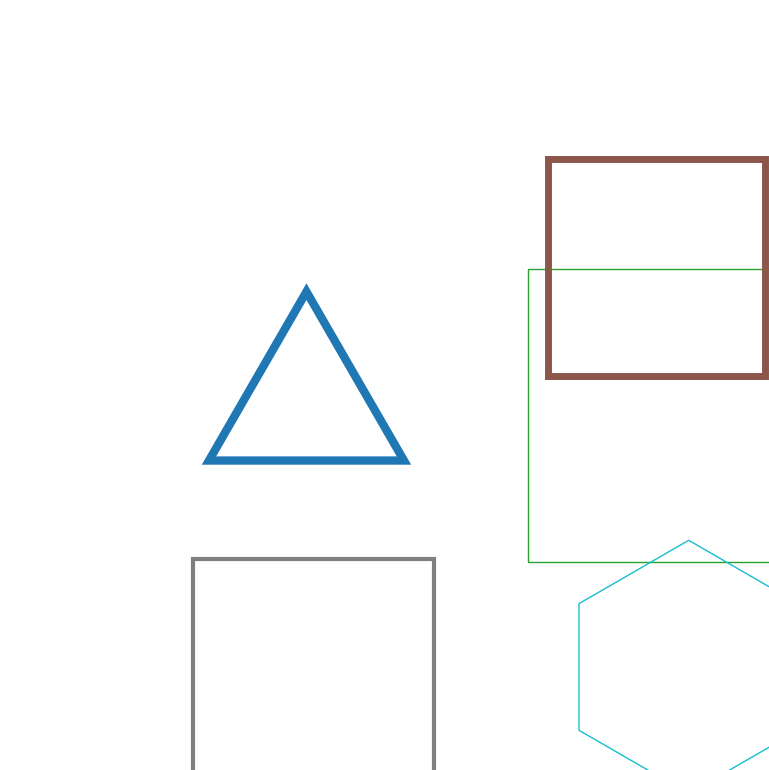[{"shape": "triangle", "thickness": 3, "radius": 0.73, "center": [0.398, 0.475]}, {"shape": "square", "thickness": 0.5, "radius": 0.95, "center": [0.876, 0.46]}, {"shape": "square", "thickness": 2.5, "radius": 0.7, "center": [0.853, 0.653]}, {"shape": "square", "thickness": 1.5, "radius": 0.78, "center": [0.407, 0.118]}, {"shape": "hexagon", "thickness": 0.5, "radius": 0.82, "center": [0.894, 0.134]}]